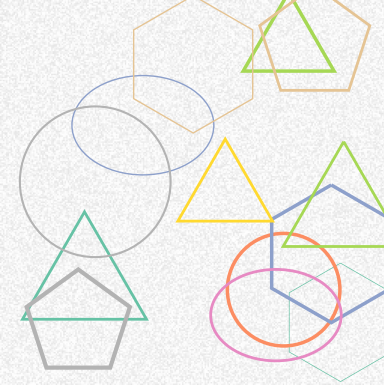[{"shape": "hexagon", "thickness": 0.5, "radius": 0.77, "center": [0.884, 0.163]}, {"shape": "triangle", "thickness": 2, "radius": 0.93, "center": [0.22, 0.264]}, {"shape": "circle", "thickness": 2.5, "radius": 0.73, "center": [0.737, 0.248]}, {"shape": "hexagon", "thickness": 2.5, "radius": 0.89, "center": [0.86, 0.341]}, {"shape": "oval", "thickness": 1, "radius": 0.92, "center": [0.371, 0.675]}, {"shape": "oval", "thickness": 2, "radius": 0.85, "center": [0.717, 0.181]}, {"shape": "triangle", "thickness": 2, "radius": 0.91, "center": [0.893, 0.451]}, {"shape": "triangle", "thickness": 2.5, "radius": 0.68, "center": [0.75, 0.884]}, {"shape": "triangle", "thickness": 2, "radius": 0.71, "center": [0.585, 0.497]}, {"shape": "hexagon", "thickness": 1, "radius": 0.89, "center": [0.502, 0.833]}, {"shape": "pentagon", "thickness": 2, "radius": 0.75, "center": [0.818, 0.887]}, {"shape": "pentagon", "thickness": 3, "radius": 0.7, "center": [0.203, 0.159]}, {"shape": "circle", "thickness": 1.5, "radius": 0.98, "center": [0.247, 0.528]}]